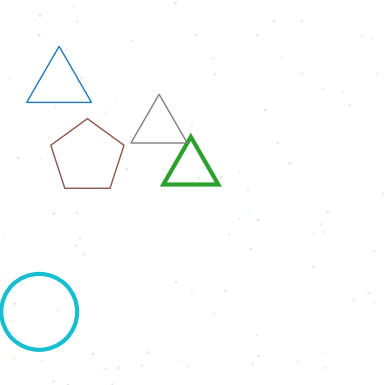[{"shape": "triangle", "thickness": 1, "radius": 0.49, "center": [0.154, 0.783]}, {"shape": "triangle", "thickness": 3, "radius": 0.41, "center": [0.496, 0.562]}, {"shape": "pentagon", "thickness": 1, "radius": 0.5, "center": [0.227, 0.592]}, {"shape": "triangle", "thickness": 1, "radius": 0.42, "center": [0.413, 0.671]}, {"shape": "circle", "thickness": 3, "radius": 0.49, "center": [0.102, 0.19]}]